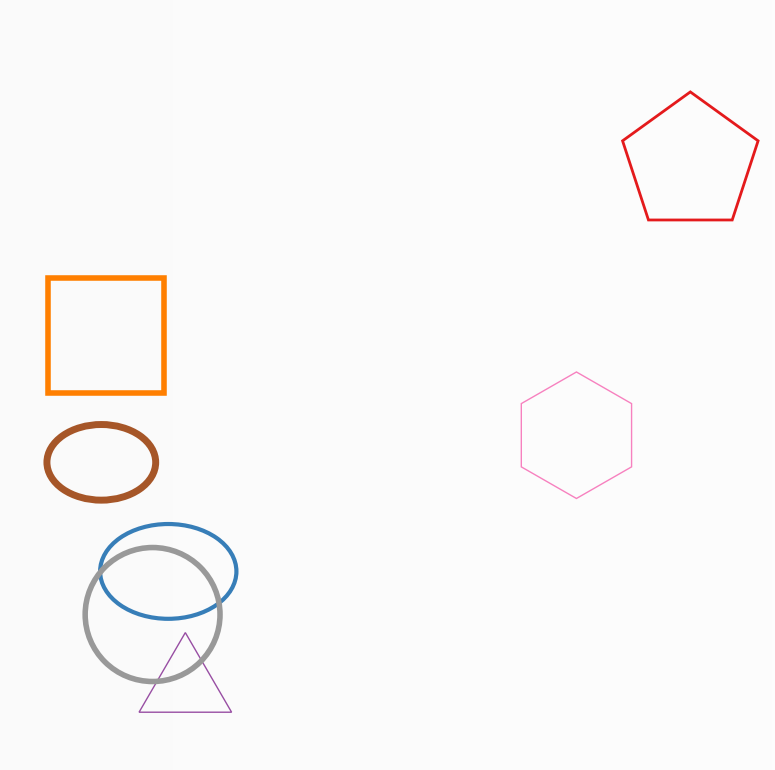[{"shape": "pentagon", "thickness": 1, "radius": 0.46, "center": [0.891, 0.789]}, {"shape": "oval", "thickness": 1.5, "radius": 0.44, "center": [0.217, 0.258]}, {"shape": "triangle", "thickness": 0.5, "radius": 0.34, "center": [0.239, 0.11]}, {"shape": "square", "thickness": 2, "radius": 0.37, "center": [0.137, 0.565]}, {"shape": "oval", "thickness": 2.5, "radius": 0.35, "center": [0.131, 0.4]}, {"shape": "hexagon", "thickness": 0.5, "radius": 0.41, "center": [0.744, 0.435]}, {"shape": "circle", "thickness": 2, "radius": 0.43, "center": [0.197, 0.202]}]